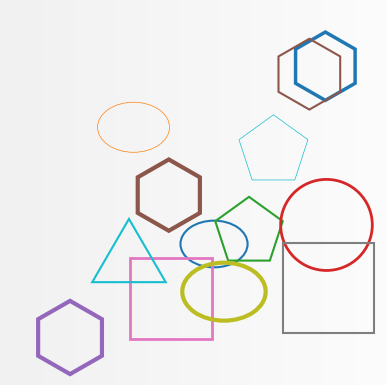[{"shape": "hexagon", "thickness": 2.5, "radius": 0.44, "center": [0.84, 0.828]}, {"shape": "oval", "thickness": 1.5, "radius": 0.43, "center": [0.552, 0.366]}, {"shape": "oval", "thickness": 0.5, "radius": 0.46, "center": [0.345, 0.669]}, {"shape": "pentagon", "thickness": 1.5, "radius": 0.46, "center": [0.643, 0.397]}, {"shape": "circle", "thickness": 2, "radius": 0.59, "center": [0.843, 0.416]}, {"shape": "hexagon", "thickness": 3, "radius": 0.48, "center": [0.181, 0.123]}, {"shape": "hexagon", "thickness": 3, "radius": 0.46, "center": [0.436, 0.493]}, {"shape": "hexagon", "thickness": 1.5, "radius": 0.46, "center": [0.798, 0.807]}, {"shape": "square", "thickness": 2, "radius": 0.53, "center": [0.44, 0.225]}, {"shape": "square", "thickness": 1.5, "radius": 0.58, "center": [0.848, 0.252]}, {"shape": "oval", "thickness": 3, "radius": 0.54, "center": [0.578, 0.242]}, {"shape": "triangle", "thickness": 1.5, "radius": 0.55, "center": [0.333, 0.322]}, {"shape": "pentagon", "thickness": 0.5, "radius": 0.47, "center": [0.706, 0.608]}]